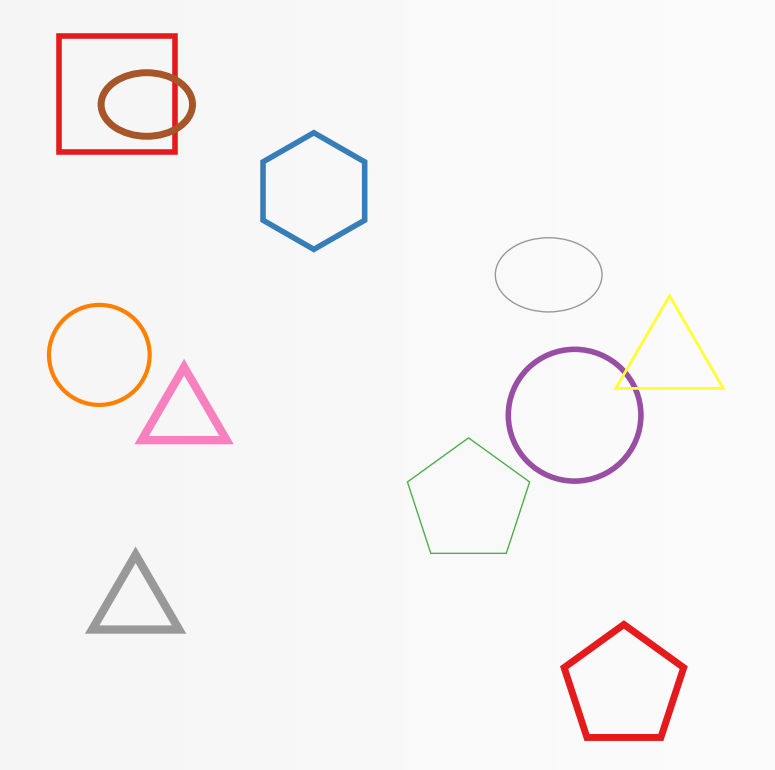[{"shape": "square", "thickness": 2, "radius": 0.37, "center": [0.151, 0.878]}, {"shape": "pentagon", "thickness": 2.5, "radius": 0.41, "center": [0.805, 0.108]}, {"shape": "hexagon", "thickness": 2, "radius": 0.38, "center": [0.405, 0.752]}, {"shape": "pentagon", "thickness": 0.5, "radius": 0.41, "center": [0.605, 0.348]}, {"shape": "circle", "thickness": 2, "radius": 0.43, "center": [0.741, 0.461]}, {"shape": "circle", "thickness": 1.5, "radius": 0.32, "center": [0.128, 0.539]}, {"shape": "triangle", "thickness": 1, "radius": 0.4, "center": [0.864, 0.536]}, {"shape": "oval", "thickness": 2.5, "radius": 0.29, "center": [0.189, 0.864]}, {"shape": "triangle", "thickness": 3, "radius": 0.32, "center": [0.238, 0.46]}, {"shape": "oval", "thickness": 0.5, "radius": 0.34, "center": [0.708, 0.643]}, {"shape": "triangle", "thickness": 3, "radius": 0.32, "center": [0.175, 0.215]}]